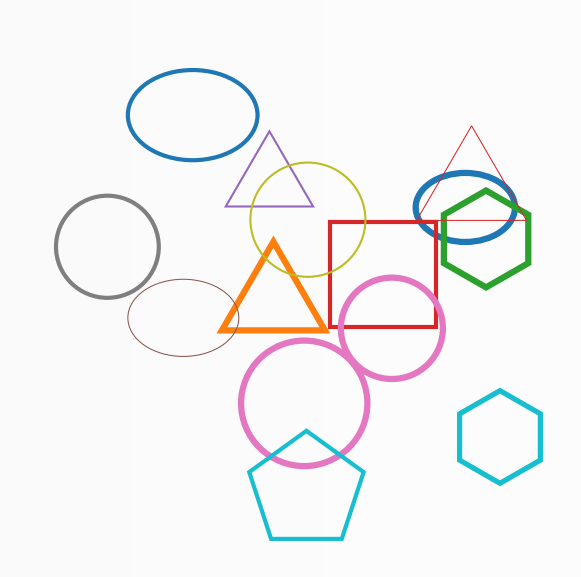[{"shape": "oval", "thickness": 2, "radius": 0.56, "center": [0.332, 0.8]}, {"shape": "oval", "thickness": 3, "radius": 0.43, "center": [0.801, 0.64]}, {"shape": "triangle", "thickness": 3, "radius": 0.51, "center": [0.47, 0.478]}, {"shape": "hexagon", "thickness": 3, "radius": 0.42, "center": [0.836, 0.585]}, {"shape": "square", "thickness": 2, "radius": 0.45, "center": [0.659, 0.523]}, {"shape": "triangle", "thickness": 0.5, "radius": 0.55, "center": [0.811, 0.672]}, {"shape": "triangle", "thickness": 1, "radius": 0.43, "center": [0.464, 0.685]}, {"shape": "oval", "thickness": 0.5, "radius": 0.48, "center": [0.315, 0.449]}, {"shape": "circle", "thickness": 3, "radius": 0.54, "center": [0.523, 0.301]}, {"shape": "circle", "thickness": 3, "radius": 0.44, "center": [0.674, 0.431]}, {"shape": "circle", "thickness": 2, "radius": 0.44, "center": [0.185, 0.572]}, {"shape": "circle", "thickness": 1, "radius": 0.49, "center": [0.53, 0.619]}, {"shape": "hexagon", "thickness": 2.5, "radius": 0.4, "center": [0.86, 0.242]}, {"shape": "pentagon", "thickness": 2, "radius": 0.52, "center": [0.527, 0.15]}]